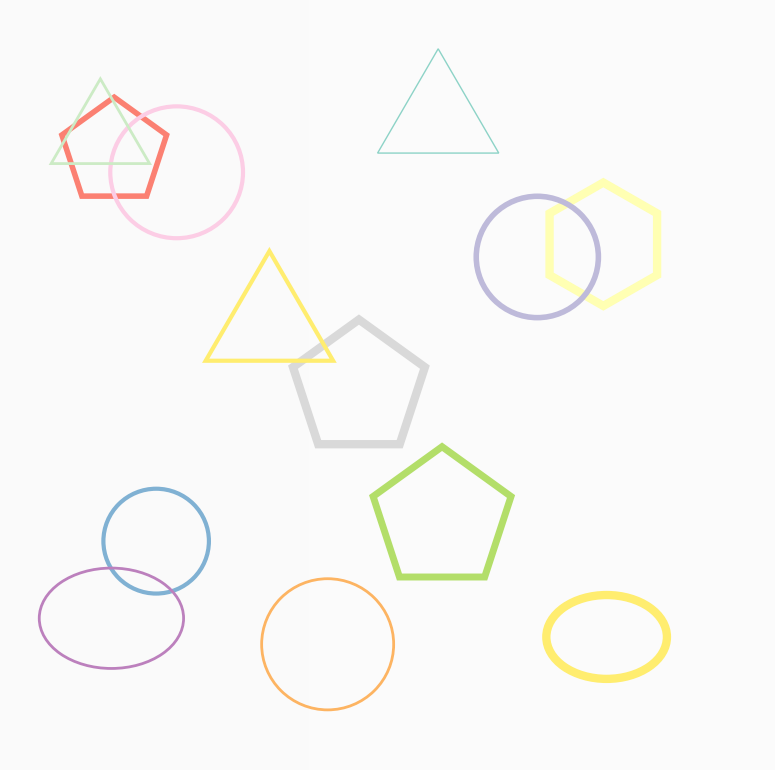[{"shape": "triangle", "thickness": 0.5, "radius": 0.45, "center": [0.565, 0.846]}, {"shape": "hexagon", "thickness": 3, "radius": 0.4, "center": [0.778, 0.683]}, {"shape": "circle", "thickness": 2, "radius": 0.39, "center": [0.693, 0.666]}, {"shape": "pentagon", "thickness": 2, "radius": 0.36, "center": [0.147, 0.803]}, {"shape": "circle", "thickness": 1.5, "radius": 0.34, "center": [0.201, 0.297]}, {"shape": "circle", "thickness": 1, "radius": 0.43, "center": [0.423, 0.163]}, {"shape": "pentagon", "thickness": 2.5, "radius": 0.47, "center": [0.57, 0.326]}, {"shape": "circle", "thickness": 1.5, "radius": 0.43, "center": [0.228, 0.776]}, {"shape": "pentagon", "thickness": 3, "radius": 0.45, "center": [0.463, 0.496]}, {"shape": "oval", "thickness": 1, "radius": 0.47, "center": [0.144, 0.197]}, {"shape": "triangle", "thickness": 1, "radius": 0.37, "center": [0.129, 0.824]}, {"shape": "triangle", "thickness": 1.5, "radius": 0.47, "center": [0.348, 0.579]}, {"shape": "oval", "thickness": 3, "radius": 0.39, "center": [0.783, 0.173]}]